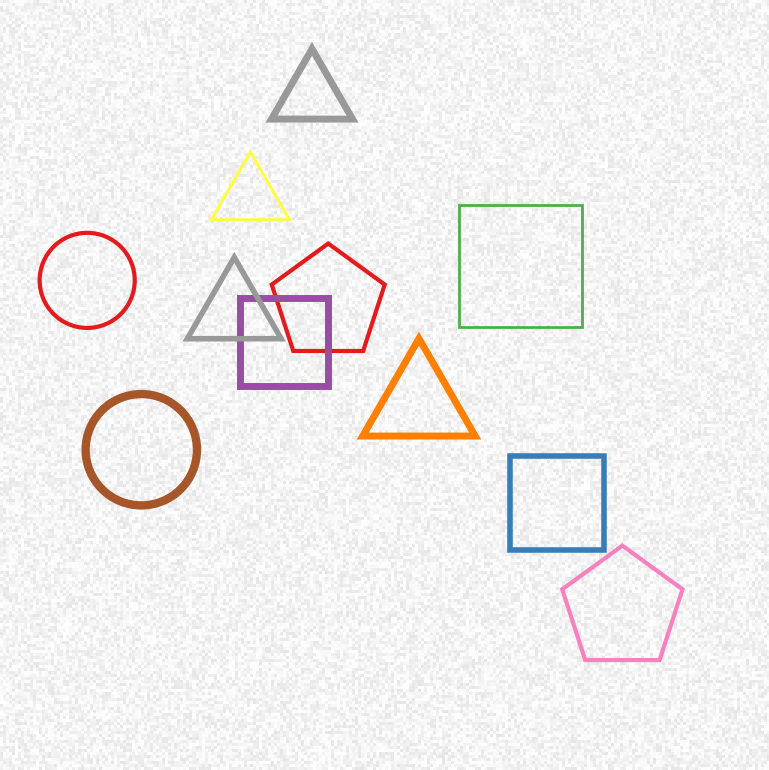[{"shape": "pentagon", "thickness": 1.5, "radius": 0.39, "center": [0.426, 0.607]}, {"shape": "circle", "thickness": 1.5, "radius": 0.31, "center": [0.113, 0.636]}, {"shape": "square", "thickness": 2, "radius": 0.3, "center": [0.724, 0.347]}, {"shape": "square", "thickness": 1, "radius": 0.4, "center": [0.676, 0.654]}, {"shape": "square", "thickness": 2.5, "radius": 0.29, "center": [0.369, 0.556]}, {"shape": "triangle", "thickness": 2.5, "radius": 0.42, "center": [0.544, 0.476]}, {"shape": "triangle", "thickness": 1, "radius": 0.29, "center": [0.325, 0.744]}, {"shape": "circle", "thickness": 3, "radius": 0.36, "center": [0.184, 0.416]}, {"shape": "pentagon", "thickness": 1.5, "radius": 0.41, "center": [0.808, 0.209]}, {"shape": "triangle", "thickness": 2, "radius": 0.35, "center": [0.304, 0.595]}, {"shape": "triangle", "thickness": 2.5, "radius": 0.3, "center": [0.405, 0.876]}]